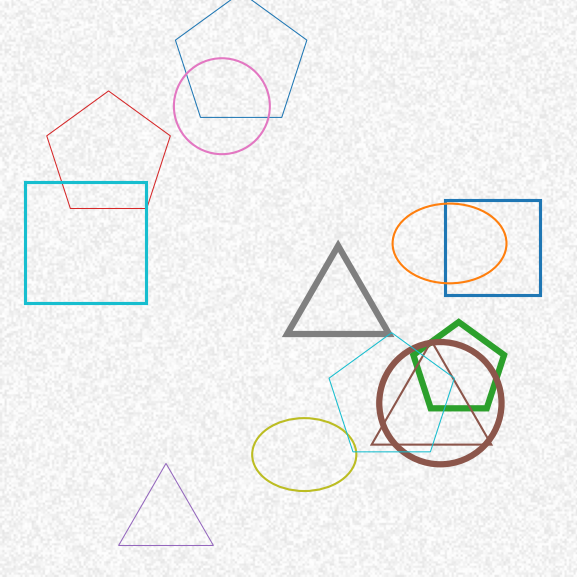[{"shape": "square", "thickness": 1.5, "radius": 0.41, "center": [0.852, 0.571]}, {"shape": "pentagon", "thickness": 0.5, "radius": 0.6, "center": [0.418, 0.893]}, {"shape": "oval", "thickness": 1, "radius": 0.49, "center": [0.778, 0.578]}, {"shape": "pentagon", "thickness": 3, "radius": 0.41, "center": [0.794, 0.359]}, {"shape": "pentagon", "thickness": 0.5, "radius": 0.56, "center": [0.188, 0.729]}, {"shape": "triangle", "thickness": 0.5, "radius": 0.47, "center": [0.287, 0.102]}, {"shape": "circle", "thickness": 3, "radius": 0.53, "center": [0.763, 0.301]}, {"shape": "triangle", "thickness": 1, "radius": 0.6, "center": [0.747, 0.289]}, {"shape": "circle", "thickness": 1, "radius": 0.42, "center": [0.384, 0.815]}, {"shape": "triangle", "thickness": 3, "radius": 0.51, "center": [0.586, 0.472]}, {"shape": "oval", "thickness": 1, "radius": 0.45, "center": [0.527, 0.212]}, {"shape": "pentagon", "thickness": 0.5, "radius": 0.57, "center": [0.678, 0.309]}, {"shape": "square", "thickness": 1.5, "radius": 0.53, "center": [0.148, 0.579]}]